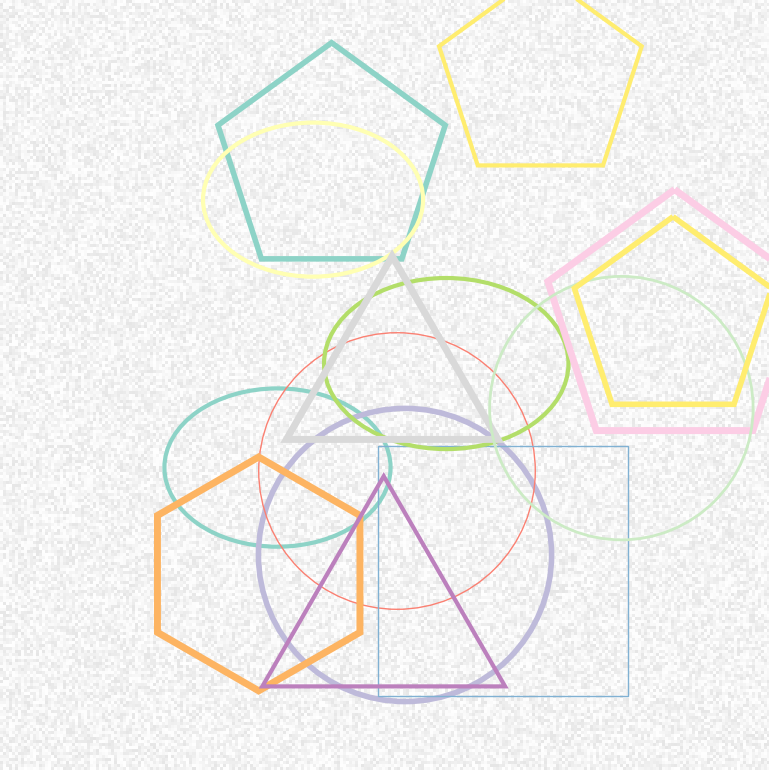[{"shape": "pentagon", "thickness": 2, "radius": 0.78, "center": [0.431, 0.789]}, {"shape": "oval", "thickness": 1.5, "radius": 0.73, "center": [0.36, 0.393]}, {"shape": "oval", "thickness": 1.5, "radius": 0.71, "center": [0.407, 0.741]}, {"shape": "circle", "thickness": 2, "radius": 0.95, "center": [0.526, 0.279]}, {"shape": "circle", "thickness": 0.5, "radius": 0.9, "center": [0.516, 0.388]}, {"shape": "square", "thickness": 0.5, "radius": 0.81, "center": [0.654, 0.259]}, {"shape": "hexagon", "thickness": 2.5, "radius": 0.76, "center": [0.336, 0.255]}, {"shape": "oval", "thickness": 1.5, "radius": 0.79, "center": [0.58, 0.528]}, {"shape": "pentagon", "thickness": 2.5, "radius": 0.87, "center": [0.876, 0.581]}, {"shape": "triangle", "thickness": 2.5, "radius": 0.79, "center": [0.509, 0.509]}, {"shape": "triangle", "thickness": 1.5, "radius": 0.91, "center": [0.498, 0.2]}, {"shape": "circle", "thickness": 1, "radius": 0.86, "center": [0.807, 0.47]}, {"shape": "pentagon", "thickness": 1.5, "radius": 0.69, "center": [0.702, 0.897]}, {"shape": "pentagon", "thickness": 2, "radius": 0.67, "center": [0.874, 0.584]}]